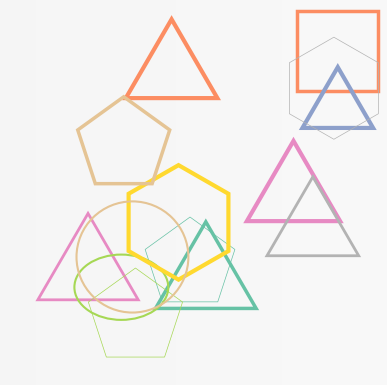[{"shape": "triangle", "thickness": 2.5, "radius": 0.75, "center": [0.531, 0.274]}, {"shape": "pentagon", "thickness": 0.5, "radius": 0.61, "center": [0.49, 0.314]}, {"shape": "square", "thickness": 2.5, "radius": 0.52, "center": [0.87, 0.867]}, {"shape": "triangle", "thickness": 3, "radius": 0.68, "center": [0.443, 0.813]}, {"shape": "triangle", "thickness": 3, "radius": 0.53, "center": [0.872, 0.72]}, {"shape": "triangle", "thickness": 2, "radius": 0.75, "center": [0.227, 0.296]}, {"shape": "triangle", "thickness": 3, "radius": 0.69, "center": [0.757, 0.495]}, {"shape": "oval", "thickness": 1.5, "radius": 0.61, "center": [0.313, 0.254]}, {"shape": "pentagon", "thickness": 0.5, "radius": 0.64, "center": [0.35, 0.176]}, {"shape": "hexagon", "thickness": 3, "radius": 0.74, "center": [0.461, 0.422]}, {"shape": "circle", "thickness": 1.5, "radius": 0.72, "center": [0.342, 0.333]}, {"shape": "pentagon", "thickness": 2.5, "radius": 0.62, "center": [0.319, 0.624]}, {"shape": "triangle", "thickness": 2, "radius": 0.68, "center": [0.807, 0.404]}, {"shape": "hexagon", "thickness": 0.5, "radius": 0.66, "center": [0.862, 0.771]}]